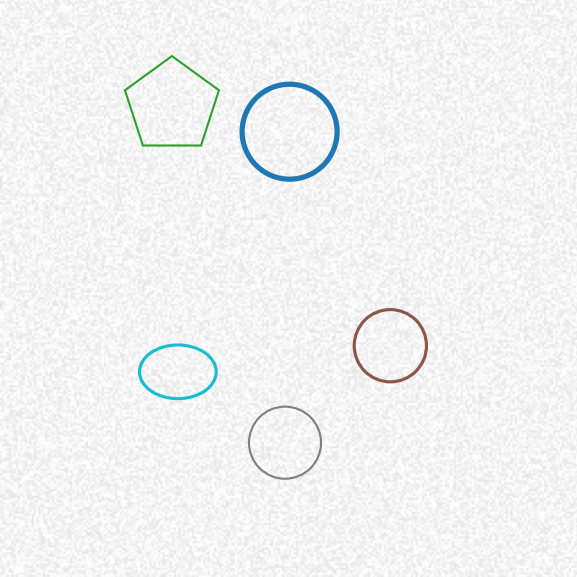[{"shape": "circle", "thickness": 2.5, "radius": 0.41, "center": [0.502, 0.771]}, {"shape": "pentagon", "thickness": 1, "radius": 0.43, "center": [0.298, 0.816]}, {"shape": "circle", "thickness": 1.5, "radius": 0.31, "center": [0.676, 0.4]}, {"shape": "circle", "thickness": 1, "radius": 0.31, "center": [0.494, 0.233]}, {"shape": "oval", "thickness": 1.5, "radius": 0.33, "center": [0.308, 0.355]}]